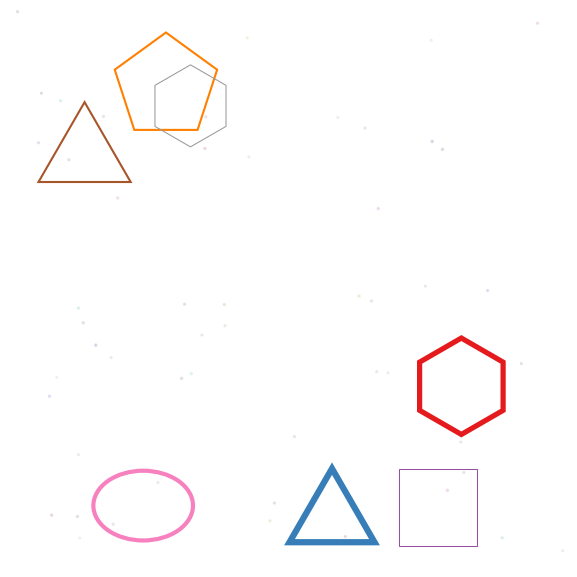[{"shape": "hexagon", "thickness": 2.5, "radius": 0.42, "center": [0.799, 0.33]}, {"shape": "triangle", "thickness": 3, "radius": 0.42, "center": [0.575, 0.103]}, {"shape": "square", "thickness": 0.5, "radius": 0.33, "center": [0.759, 0.12]}, {"shape": "pentagon", "thickness": 1, "radius": 0.47, "center": [0.287, 0.85]}, {"shape": "triangle", "thickness": 1, "radius": 0.46, "center": [0.146, 0.73]}, {"shape": "oval", "thickness": 2, "radius": 0.43, "center": [0.248, 0.124]}, {"shape": "hexagon", "thickness": 0.5, "radius": 0.36, "center": [0.33, 0.816]}]